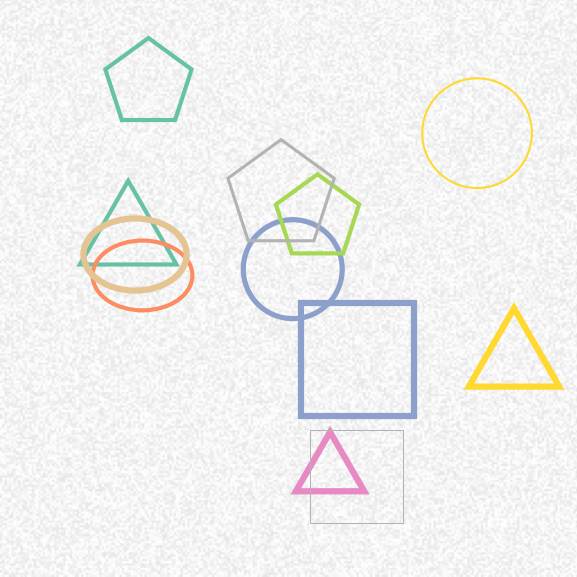[{"shape": "pentagon", "thickness": 2, "radius": 0.39, "center": [0.257, 0.855]}, {"shape": "triangle", "thickness": 2, "radius": 0.48, "center": [0.222, 0.589]}, {"shape": "oval", "thickness": 2, "radius": 0.43, "center": [0.247, 0.522]}, {"shape": "circle", "thickness": 2.5, "radius": 0.43, "center": [0.507, 0.533]}, {"shape": "square", "thickness": 3, "radius": 0.49, "center": [0.619, 0.376]}, {"shape": "triangle", "thickness": 3, "radius": 0.34, "center": [0.572, 0.183]}, {"shape": "pentagon", "thickness": 2, "radius": 0.38, "center": [0.55, 0.622]}, {"shape": "triangle", "thickness": 3, "radius": 0.45, "center": [0.89, 0.375]}, {"shape": "circle", "thickness": 1, "radius": 0.48, "center": [0.826, 0.769]}, {"shape": "oval", "thickness": 3, "radius": 0.45, "center": [0.234, 0.558]}, {"shape": "square", "thickness": 0.5, "radius": 0.4, "center": [0.617, 0.174]}, {"shape": "pentagon", "thickness": 1.5, "radius": 0.48, "center": [0.487, 0.661]}]